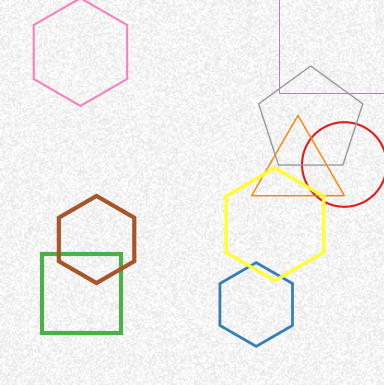[{"shape": "circle", "thickness": 1.5, "radius": 0.55, "center": [0.894, 0.573]}, {"shape": "hexagon", "thickness": 2, "radius": 0.54, "center": [0.665, 0.209]}, {"shape": "square", "thickness": 3, "radius": 0.51, "center": [0.212, 0.237]}, {"shape": "square", "thickness": 0.5, "radius": 0.68, "center": [0.862, 0.895]}, {"shape": "triangle", "thickness": 1, "radius": 0.7, "center": [0.774, 0.561]}, {"shape": "hexagon", "thickness": 2.5, "radius": 0.73, "center": [0.714, 0.417]}, {"shape": "hexagon", "thickness": 3, "radius": 0.57, "center": [0.251, 0.378]}, {"shape": "hexagon", "thickness": 1.5, "radius": 0.7, "center": [0.209, 0.865]}, {"shape": "pentagon", "thickness": 1, "radius": 0.71, "center": [0.807, 0.686]}]